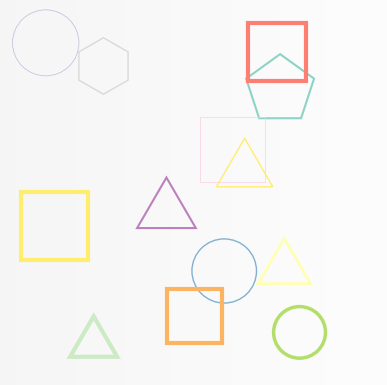[{"shape": "pentagon", "thickness": 1.5, "radius": 0.46, "center": [0.723, 0.767]}, {"shape": "triangle", "thickness": 2, "radius": 0.39, "center": [0.734, 0.302]}, {"shape": "circle", "thickness": 0.5, "radius": 0.43, "center": [0.118, 0.889]}, {"shape": "square", "thickness": 3, "radius": 0.38, "center": [0.715, 0.864]}, {"shape": "circle", "thickness": 1, "radius": 0.42, "center": [0.579, 0.296]}, {"shape": "square", "thickness": 3, "radius": 0.35, "center": [0.501, 0.179]}, {"shape": "circle", "thickness": 2.5, "radius": 0.33, "center": [0.773, 0.137]}, {"shape": "square", "thickness": 0.5, "radius": 0.42, "center": [0.6, 0.613]}, {"shape": "hexagon", "thickness": 1, "radius": 0.37, "center": [0.267, 0.829]}, {"shape": "triangle", "thickness": 1.5, "radius": 0.44, "center": [0.43, 0.451]}, {"shape": "triangle", "thickness": 3, "radius": 0.35, "center": [0.242, 0.108]}, {"shape": "triangle", "thickness": 1, "radius": 0.42, "center": [0.631, 0.557]}, {"shape": "square", "thickness": 3, "radius": 0.44, "center": [0.141, 0.412]}]